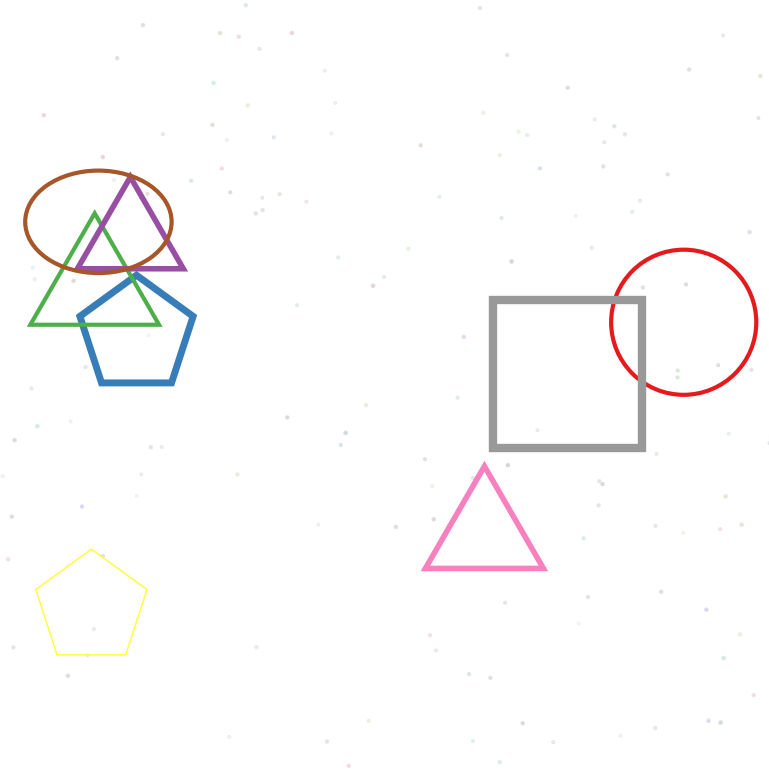[{"shape": "circle", "thickness": 1.5, "radius": 0.47, "center": [0.888, 0.581]}, {"shape": "pentagon", "thickness": 2.5, "radius": 0.39, "center": [0.177, 0.565]}, {"shape": "triangle", "thickness": 1.5, "radius": 0.48, "center": [0.123, 0.626]}, {"shape": "triangle", "thickness": 2, "radius": 0.4, "center": [0.169, 0.691]}, {"shape": "pentagon", "thickness": 0.5, "radius": 0.38, "center": [0.119, 0.211]}, {"shape": "oval", "thickness": 1.5, "radius": 0.48, "center": [0.128, 0.712]}, {"shape": "triangle", "thickness": 2, "radius": 0.44, "center": [0.629, 0.306]}, {"shape": "square", "thickness": 3, "radius": 0.48, "center": [0.737, 0.515]}]